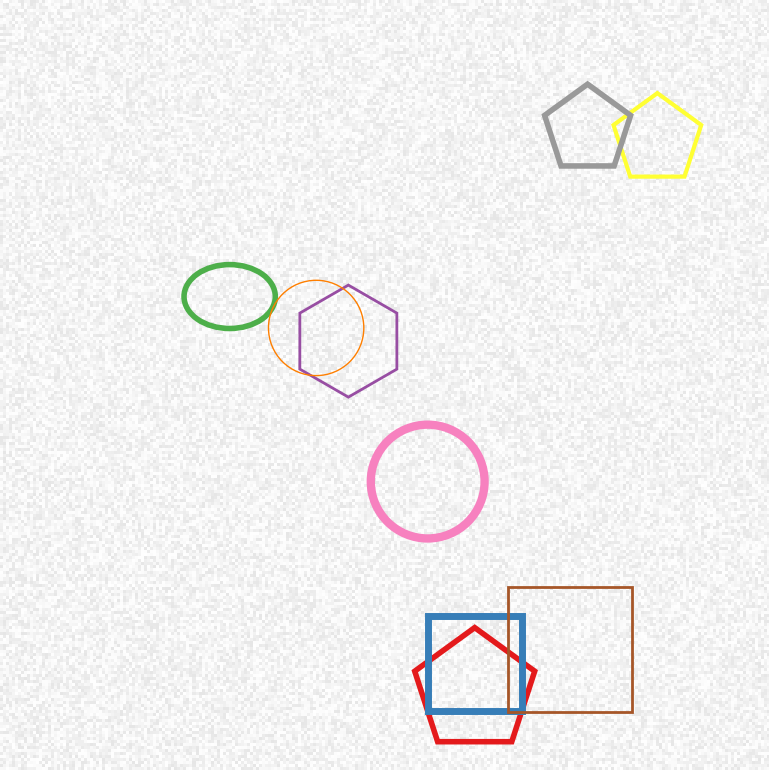[{"shape": "pentagon", "thickness": 2, "radius": 0.41, "center": [0.617, 0.103]}, {"shape": "square", "thickness": 2.5, "radius": 0.31, "center": [0.617, 0.138]}, {"shape": "oval", "thickness": 2, "radius": 0.3, "center": [0.298, 0.615]}, {"shape": "hexagon", "thickness": 1, "radius": 0.36, "center": [0.452, 0.557]}, {"shape": "circle", "thickness": 0.5, "radius": 0.31, "center": [0.411, 0.574]}, {"shape": "pentagon", "thickness": 1.5, "radius": 0.3, "center": [0.854, 0.819]}, {"shape": "square", "thickness": 1, "radius": 0.4, "center": [0.74, 0.157]}, {"shape": "circle", "thickness": 3, "radius": 0.37, "center": [0.555, 0.375]}, {"shape": "pentagon", "thickness": 2, "radius": 0.29, "center": [0.763, 0.832]}]